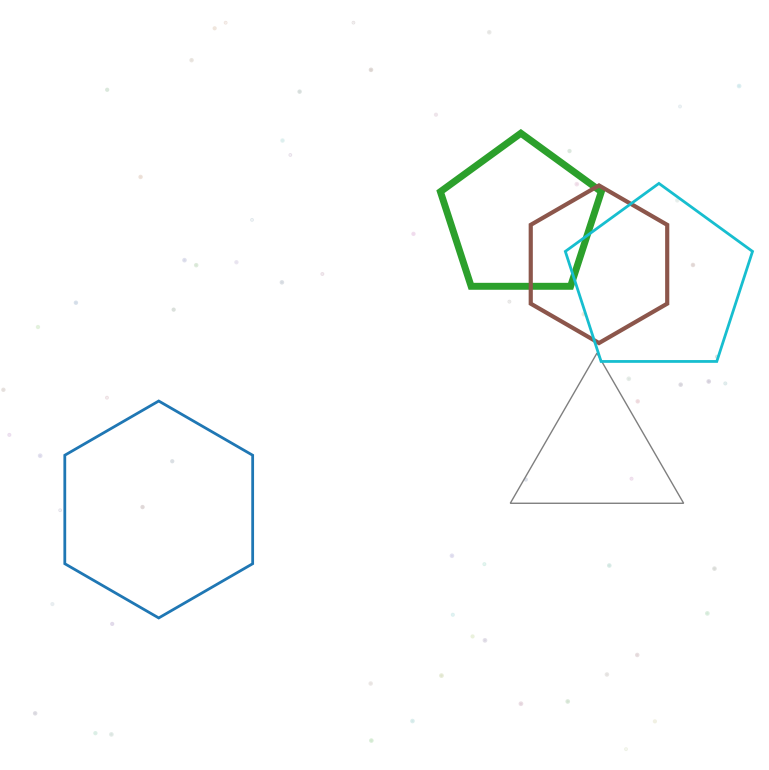[{"shape": "hexagon", "thickness": 1, "radius": 0.7, "center": [0.206, 0.338]}, {"shape": "pentagon", "thickness": 2.5, "radius": 0.55, "center": [0.676, 0.717]}, {"shape": "hexagon", "thickness": 1.5, "radius": 0.51, "center": [0.778, 0.657]}, {"shape": "triangle", "thickness": 0.5, "radius": 0.65, "center": [0.775, 0.411]}, {"shape": "pentagon", "thickness": 1, "radius": 0.64, "center": [0.856, 0.634]}]